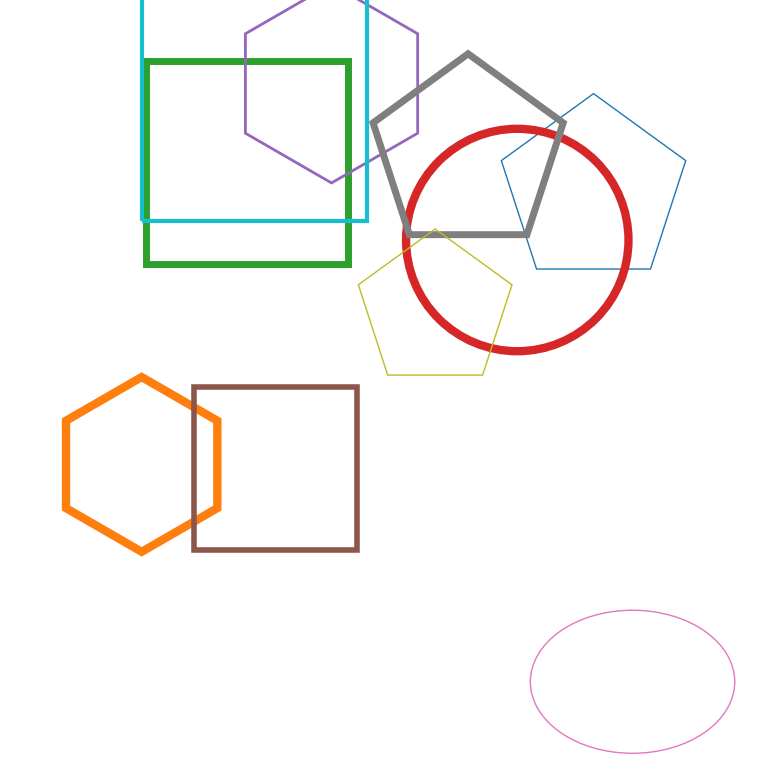[{"shape": "pentagon", "thickness": 0.5, "radius": 0.63, "center": [0.771, 0.752]}, {"shape": "hexagon", "thickness": 3, "radius": 0.57, "center": [0.184, 0.397]}, {"shape": "square", "thickness": 2.5, "radius": 0.66, "center": [0.321, 0.789]}, {"shape": "circle", "thickness": 3, "radius": 0.72, "center": [0.672, 0.688]}, {"shape": "hexagon", "thickness": 1, "radius": 0.65, "center": [0.431, 0.892]}, {"shape": "square", "thickness": 2, "radius": 0.53, "center": [0.358, 0.391]}, {"shape": "oval", "thickness": 0.5, "radius": 0.66, "center": [0.821, 0.115]}, {"shape": "pentagon", "thickness": 2.5, "radius": 0.65, "center": [0.608, 0.8]}, {"shape": "pentagon", "thickness": 0.5, "radius": 0.52, "center": [0.565, 0.598]}, {"shape": "square", "thickness": 1.5, "radius": 0.73, "center": [0.331, 0.859]}]